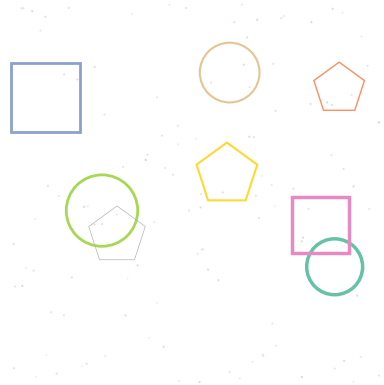[{"shape": "circle", "thickness": 2.5, "radius": 0.36, "center": [0.869, 0.307]}, {"shape": "pentagon", "thickness": 1, "radius": 0.35, "center": [0.881, 0.769]}, {"shape": "square", "thickness": 2, "radius": 0.45, "center": [0.119, 0.747]}, {"shape": "square", "thickness": 2.5, "radius": 0.37, "center": [0.833, 0.415]}, {"shape": "circle", "thickness": 2, "radius": 0.46, "center": [0.265, 0.453]}, {"shape": "pentagon", "thickness": 1.5, "radius": 0.41, "center": [0.589, 0.547]}, {"shape": "circle", "thickness": 1.5, "radius": 0.39, "center": [0.597, 0.812]}, {"shape": "pentagon", "thickness": 0.5, "radius": 0.39, "center": [0.304, 0.388]}]